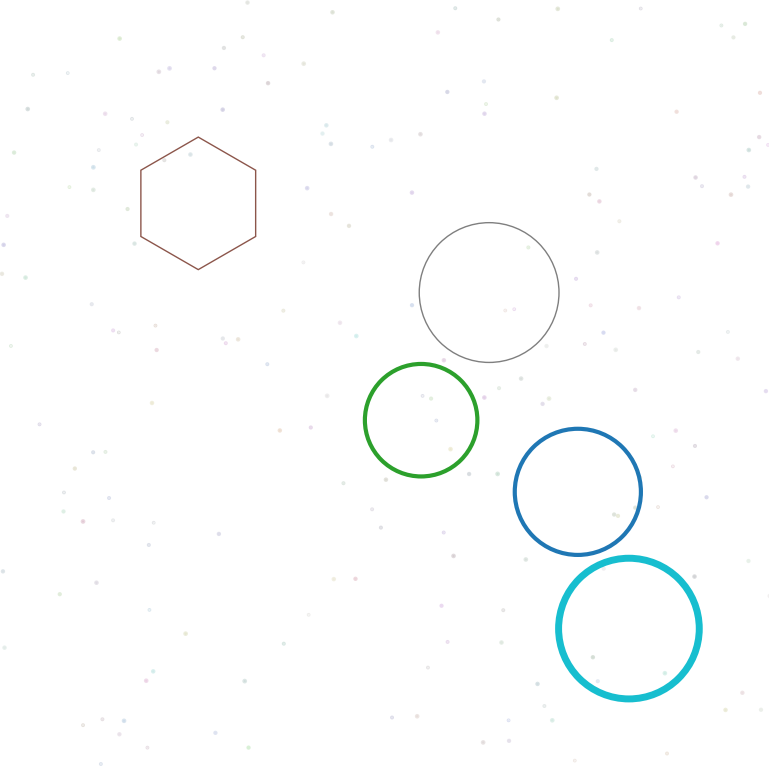[{"shape": "circle", "thickness": 1.5, "radius": 0.41, "center": [0.75, 0.361]}, {"shape": "circle", "thickness": 1.5, "radius": 0.37, "center": [0.547, 0.454]}, {"shape": "hexagon", "thickness": 0.5, "radius": 0.43, "center": [0.257, 0.736]}, {"shape": "circle", "thickness": 0.5, "radius": 0.45, "center": [0.635, 0.62]}, {"shape": "circle", "thickness": 2.5, "radius": 0.46, "center": [0.817, 0.184]}]